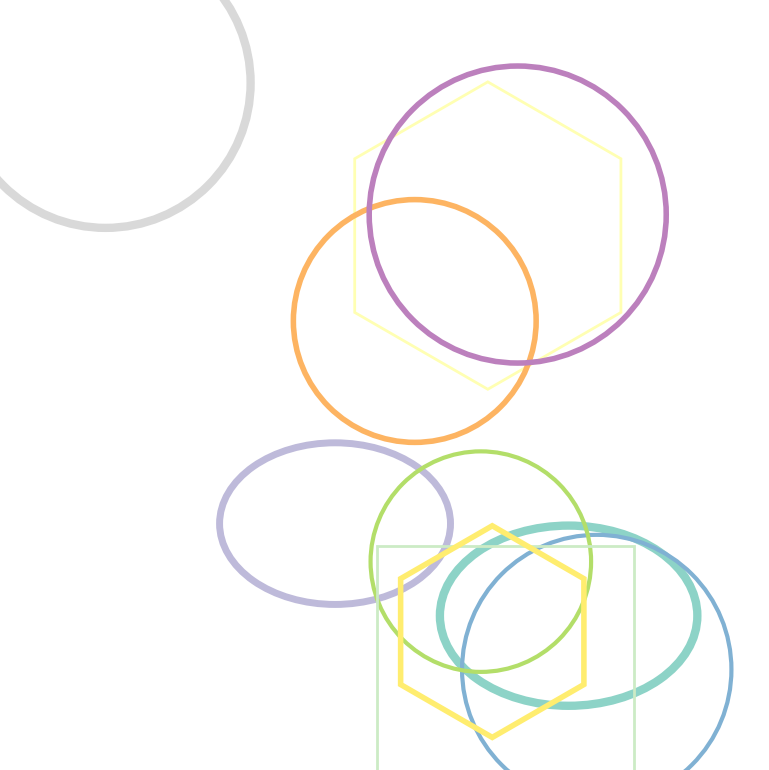[{"shape": "oval", "thickness": 3, "radius": 0.84, "center": [0.738, 0.2]}, {"shape": "hexagon", "thickness": 1, "radius": 1.0, "center": [0.634, 0.694]}, {"shape": "oval", "thickness": 2.5, "radius": 0.75, "center": [0.435, 0.32]}, {"shape": "circle", "thickness": 1.5, "radius": 0.87, "center": [0.775, 0.13]}, {"shape": "circle", "thickness": 2, "radius": 0.79, "center": [0.539, 0.583]}, {"shape": "circle", "thickness": 1.5, "radius": 0.72, "center": [0.624, 0.271]}, {"shape": "circle", "thickness": 3, "radius": 0.94, "center": [0.137, 0.892]}, {"shape": "circle", "thickness": 2, "radius": 0.96, "center": [0.672, 0.721]}, {"shape": "square", "thickness": 1, "radius": 0.84, "center": [0.657, 0.124]}, {"shape": "hexagon", "thickness": 2, "radius": 0.69, "center": [0.639, 0.18]}]